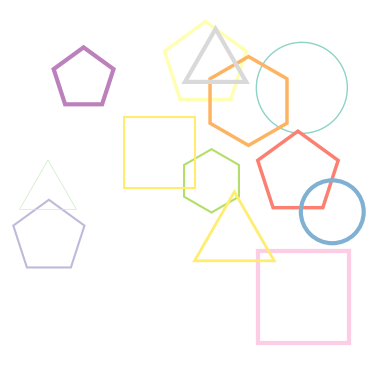[{"shape": "circle", "thickness": 1, "radius": 0.59, "center": [0.784, 0.772]}, {"shape": "pentagon", "thickness": 2.5, "radius": 0.56, "center": [0.534, 0.832]}, {"shape": "pentagon", "thickness": 1.5, "radius": 0.49, "center": [0.127, 0.384]}, {"shape": "pentagon", "thickness": 2.5, "radius": 0.55, "center": [0.774, 0.549]}, {"shape": "circle", "thickness": 3, "radius": 0.41, "center": [0.863, 0.45]}, {"shape": "hexagon", "thickness": 2.5, "radius": 0.58, "center": [0.645, 0.738]}, {"shape": "hexagon", "thickness": 1.5, "radius": 0.41, "center": [0.549, 0.53]}, {"shape": "square", "thickness": 3, "radius": 0.59, "center": [0.789, 0.228]}, {"shape": "triangle", "thickness": 3, "radius": 0.46, "center": [0.56, 0.833]}, {"shape": "pentagon", "thickness": 3, "radius": 0.41, "center": [0.217, 0.795]}, {"shape": "triangle", "thickness": 0.5, "radius": 0.43, "center": [0.125, 0.499]}, {"shape": "triangle", "thickness": 2, "radius": 0.6, "center": [0.609, 0.382]}, {"shape": "square", "thickness": 1.5, "radius": 0.46, "center": [0.414, 0.605]}]